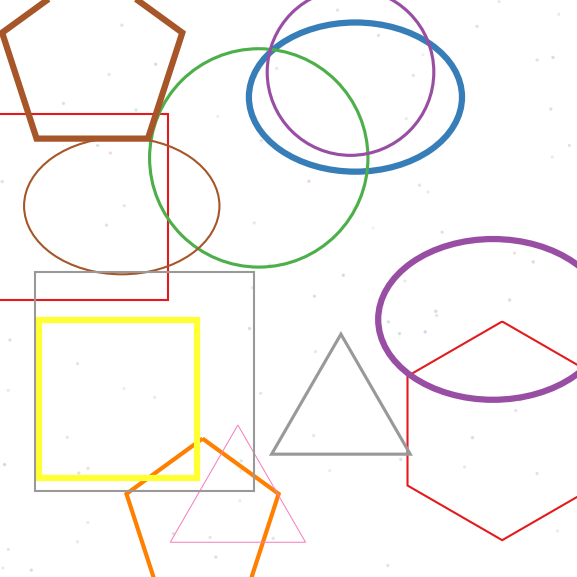[{"shape": "square", "thickness": 1, "radius": 0.81, "center": [0.129, 0.641]}, {"shape": "hexagon", "thickness": 1, "radius": 0.95, "center": [0.87, 0.253]}, {"shape": "oval", "thickness": 3, "radius": 0.92, "center": [0.616, 0.831]}, {"shape": "circle", "thickness": 1.5, "radius": 0.95, "center": [0.448, 0.726]}, {"shape": "circle", "thickness": 1.5, "radius": 0.72, "center": [0.607, 0.874]}, {"shape": "oval", "thickness": 3, "radius": 0.99, "center": [0.854, 0.446]}, {"shape": "pentagon", "thickness": 2, "radius": 0.69, "center": [0.351, 0.101]}, {"shape": "square", "thickness": 3, "radius": 0.68, "center": [0.204, 0.308]}, {"shape": "pentagon", "thickness": 3, "radius": 0.82, "center": [0.16, 0.892]}, {"shape": "oval", "thickness": 1, "radius": 0.85, "center": [0.211, 0.643]}, {"shape": "triangle", "thickness": 0.5, "radius": 0.68, "center": [0.412, 0.128]}, {"shape": "triangle", "thickness": 1.5, "radius": 0.69, "center": [0.59, 0.282]}, {"shape": "square", "thickness": 1, "radius": 0.95, "center": [0.25, 0.339]}]